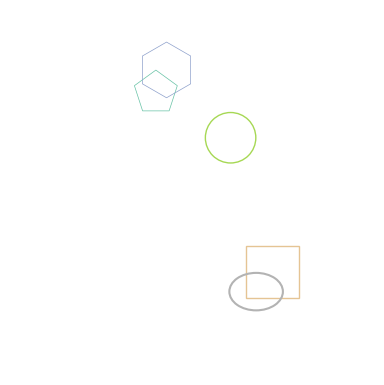[{"shape": "pentagon", "thickness": 0.5, "radius": 0.29, "center": [0.405, 0.759]}, {"shape": "hexagon", "thickness": 0.5, "radius": 0.36, "center": [0.433, 0.818]}, {"shape": "circle", "thickness": 1, "radius": 0.33, "center": [0.599, 0.642]}, {"shape": "square", "thickness": 1, "radius": 0.34, "center": [0.708, 0.294]}, {"shape": "oval", "thickness": 1.5, "radius": 0.35, "center": [0.665, 0.243]}]